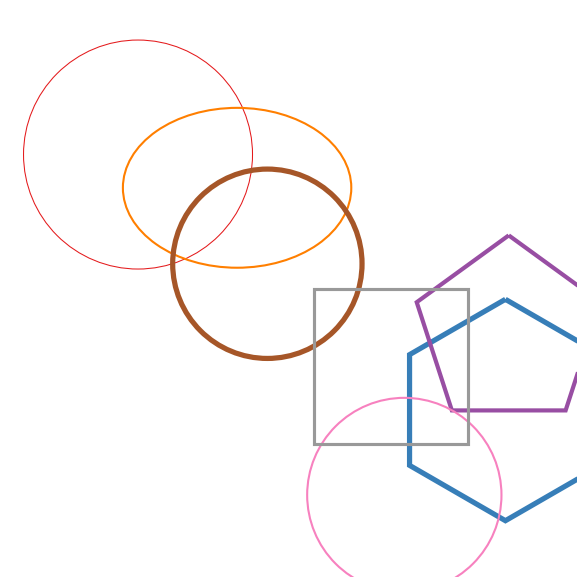[{"shape": "circle", "thickness": 0.5, "radius": 0.99, "center": [0.239, 0.732]}, {"shape": "hexagon", "thickness": 2.5, "radius": 0.96, "center": [0.875, 0.289]}, {"shape": "pentagon", "thickness": 2, "radius": 0.84, "center": [0.881, 0.424]}, {"shape": "oval", "thickness": 1, "radius": 0.99, "center": [0.411, 0.674]}, {"shape": "circle", "thickness": 2.5, "radius": 0.82, "center": [0.463, 0.542]}, {"shape": "circle", "thickness": 1, "radius": 0.84, "center": [0.7, 0.142]}, {"shape": "square", "thickness": 1.5, "radius": 0.67, "center": [0.677, 0.364]}]